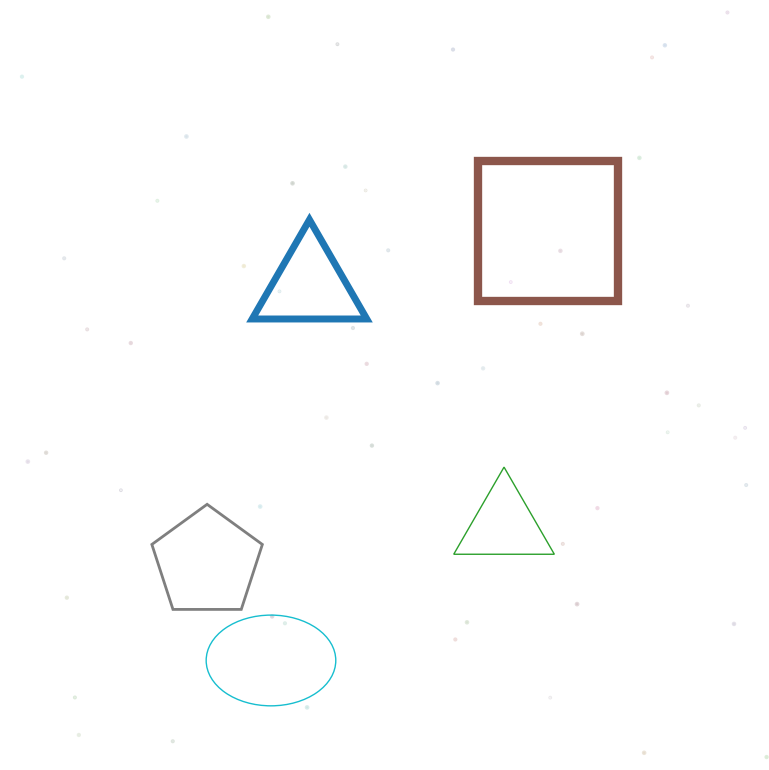[{"shape": "triangle", "thickness": 2.5, "radius": 0.43, "center": [0.402, 0.629]}, {"shape": "triangle", "thickness": 0.5, "radius": 0.38, "center": [0.655, 0.318]}, {"shape": "square", "thickness": 3, "radius": 0.45, "center": [0.712, 0.7]}, {"shape": "pentagon", "thickness": 1, "radius": 0.38, "center": [0.269, 0.27]}, {"shape": "oval", "thickness": 0.5, "radius": 0.42, "center": [0.352, 0.142]}]